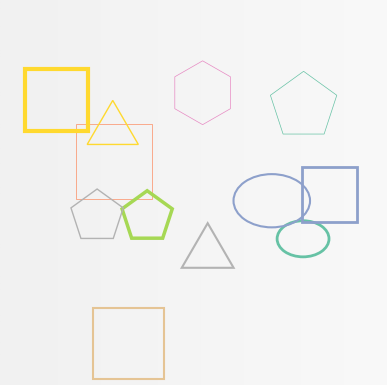[{"shape": "pentagon", "thickness": 0.5, "radius": 0.45, "center": [0.783, 0.725]}, {"shape": "oval", "thickness": 2, "radius": 0.33, "center": [0.782, 0.38]}, {"shape": "square", "thickness": 0.5, "radius": 0.49, "center": [0.295, 0.58]}, {"shape": "square", "thickness": 2, "radius": 0.36, "center": [0.85, 0.494]}, {"shape": "oval", "thickness": 1.5, "radius": 0.49, "center": [0.701, 0.479]}, {"shape": "hexagon", "thickness": 0.5, "radius": 0.41, "center": [0.523, 0.759]}, {"shape": "pentagon", "thickness": 2.5, "radius": 0.34, "center": [0.38, 0.436]}, {"shape": "triangle", "thickness": 1, "radius": 0.38, "center": [0.291, 0.663]}, {"shape": "square", "thickness": 3, "radius": 0.4, "center": [0.145, 0.739]}, {"shape": "square", "thickness": 1.5, "radius": 0.46, "center": [0.332, 0.107]}, {"shape": "pentagon", "thickness": 1, "radius": 0.35, "center": [0.251, 0.438]}, {"shape": "triangle", "thickness": 1.5, "radius": 0.39, "center": [0.536, 0.343]}]